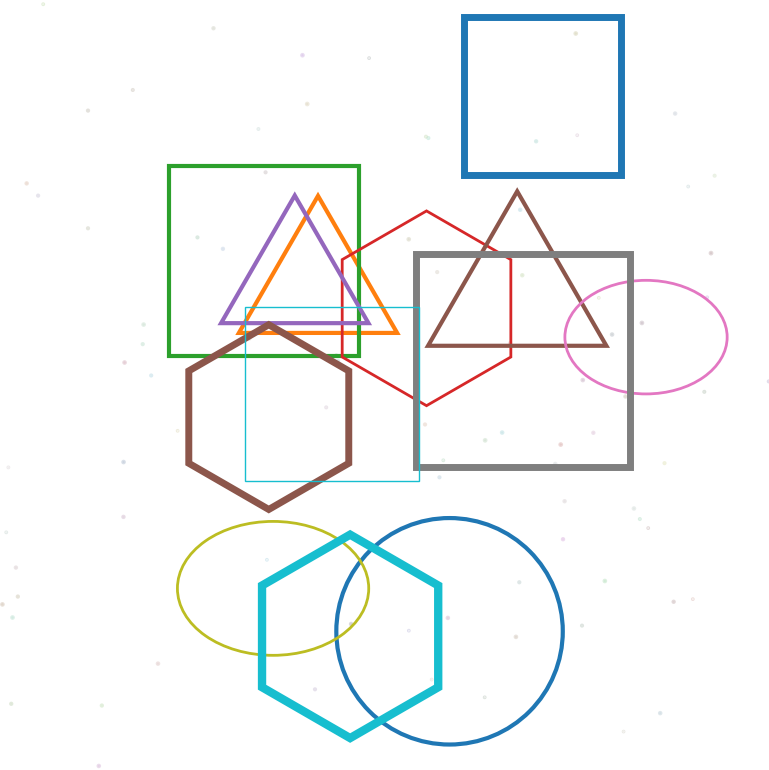[{"shape": "square", "thickness": 2.5, "radius": 0.51, "center": [0.704, 0.875]}, {"shape": "circle", "thickness": 1.5, "radius": 0.74, "center": [0.584, 0.18]}, {"shape": "triangle", "thickness": 1.5, "radius": 0.59, "center": [0.413, 0.627]}, {"shape": "square", "thickness": 1.5, "radius": 0.62, "center": [0.343, 0.661]}, {"shape": "hexagon", "thickness": 1, "radius": 0.63, "center": [0.554, 0.6]}, {"shape": "triangle", "thickness": 1.5, "radius": 0.55, "center": [0.383, 0.636]}, {"shape": "hexagon", "thickness": 2.5, "radius": 0.6, "center": [0.349, 0.458]}, {"shape": "triangle", "thickness": 1.5, "radius": 0.67, "center": [0.672, 0.618]}, {"shape": "oval", "thickness": 1, "radius": 0.53, "center": [0.839, 0.562]}, {"shape": "square", "thickness": 2.5, "radius": 0.69, "center": [0.679, 0.531]}, {"shape": "oval", "thickness": 1, "radius": 0.62, "center": [0.355, 0.236]}, {"shape": "hexagon", "thickness": 3, "radius": 0.66, "center": [0.455, 0.174]}, {"shape": "square", "thickness": 0.5, "radius": 0.57, "center": [0.431, 0.489]}]